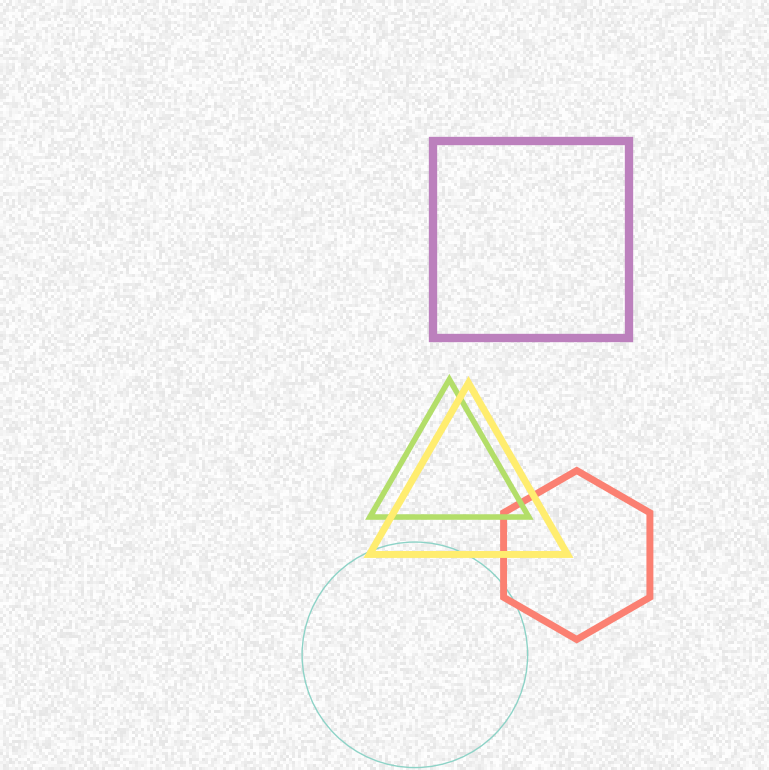[{"shape": "circle", "thickness": 0.5, "radius": 0.73, "center": [0.539, 0.15]}, {"shape": "hexagon", "thickness": 2.5, "radius": 0.55, "center": [0.749, 0.279]}, {"shape": "triangle", "thickness": 2, "radius": 0.6, "center": [0.584, 0.388]}, {"shape": "square", "thickness": 3, "radius": 0.64, "center": [0.69, 0.689]}, {"shape": "triangle", "thickness": 2.5, "radius": 0.74, "center": [0.608, 0.354]}]